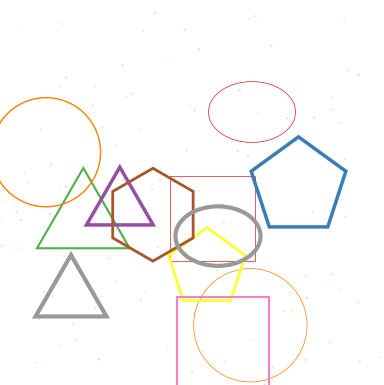[{"shape": "oval", "thickness": 0.5, "radius": 0.56, "center": [0.655, 0.709]}, {"shape": "square", "thickness": 0.5, "radius": 0.55, "center": [0.552, 0.432]}, {"shape": "pentagon", "thickness": 2.5, "radius": 0.65, "center": [0.775, 0.515]}, {"shape": "triangle", "thickness": 1.5, "radius": 0.69, "center": [0.216, 0.425]}, {"shape": "triangle", "thickness": 2.5, "radius": 0.5, "center": [0.311, 0.466]}, {"shape": "circle", "thickness": 1, "radius": 0.71, "center": [0.12, 0.605]}, {"shape": "circle", "thickness": 0.5, "radius": 0.74, "center": [0.65, 0.155]}, {"shape": "pentagon", "thickness": 2, "radius": 0.52, "center": [0.538, 0.304]}, {"shape": "hexagon", "thickness": 2, "radius": 0.6, "center": [0.397, 0.442]}, {"shape": "square", "thickness": 1.5, "radius": 0.6, "center": [0.579, 0.108]}, {"shape": "triangle", "thickness": 3, "radius": 0.53, "center": [0.184, 0.231]}, {"shape": "oval", "thickness": 3, "radius": 0.55, "center": [0.566, 0.387]}]